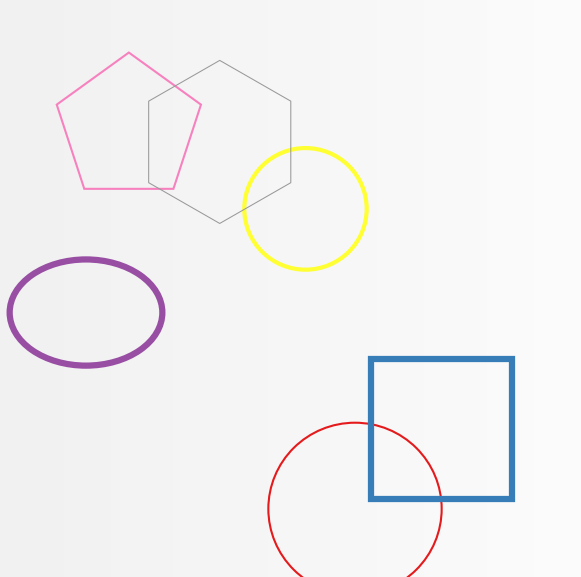[{"shape": "circle", "thickness": 1, "radius": 0.75, "center": [0.611, 0.118]}, {"shape": "square", "thickness": 3, "radius": 0.61, "center": [0.76, 0.256]}, {"shape": "oval", "thickness": 3, "radius": 0.66, "center": [0.148, 0.458]}, {"shape": "circle", "thickness": 2, "radius": 0.53, "center": [0.526, 0.637]}, {"shape": "pentagon", "thickness": 1, "radius": 0.65, "center": [0.222, 0.778]}, {"shape": "hexagon", "thickness": 0.5, "radius": 0.71, "center": [0.378, 0.753]}]